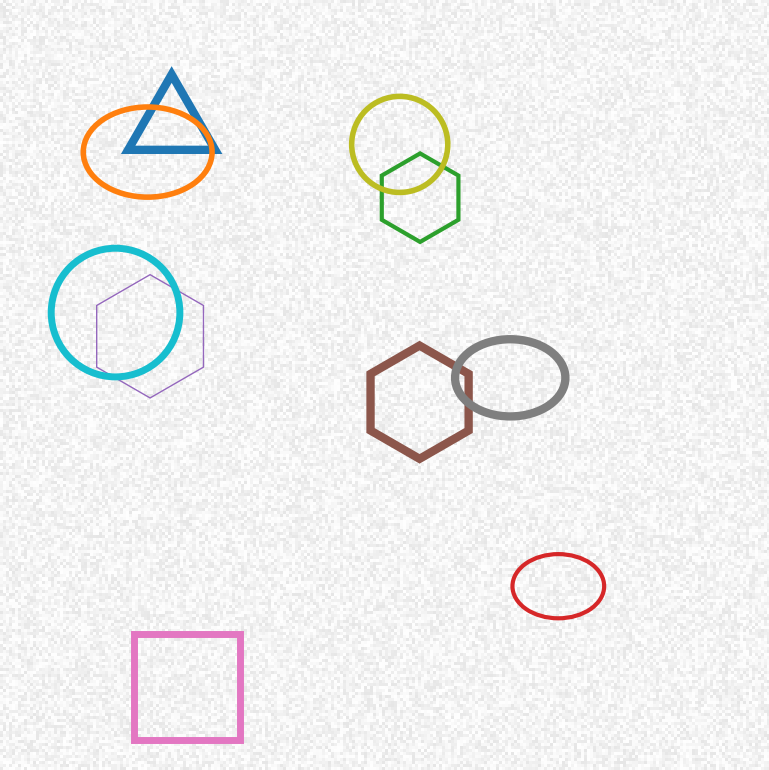[{"shape": "triangle", "thickness": 3, "radius": 0.33, "center": [0.223, 0.838]}, {"shape": "oval", "thickness": 2, "radius": 0.42, "center": [0.192, 0.803]}, {"shape": "hexagon", "thickness": 1.5, "radius": 0.29, "center": [0.546, 0.743]}, {"shape": "oval", "thickness": 1.5, "radius": 0.3, "center": [0.725, 0.239]}, {"shape": "hexagon", "thickness": 0.5, "radius": 0.4, "center": [0.195, 0.563]}, {"shape": "hexagon", "thickness": 3, "radius": 0.37, "center": [0.545, 0.478]}, {"shape": "square", "thickness": 2.5, "radius": 0.34, "center": [0.243, 0.108]}, {"shape": "oval", "thickness": 3, "radius": 0.36, "center": [0.663, 0.509]}, {"shape": "circle", "thickness": 2, "radius": 0.31, "center": [0.519, 0.812]}, {"shape": "circle", "thickness": 2.5, "radius": 0.42, "center": [0.15, 0.594]}]